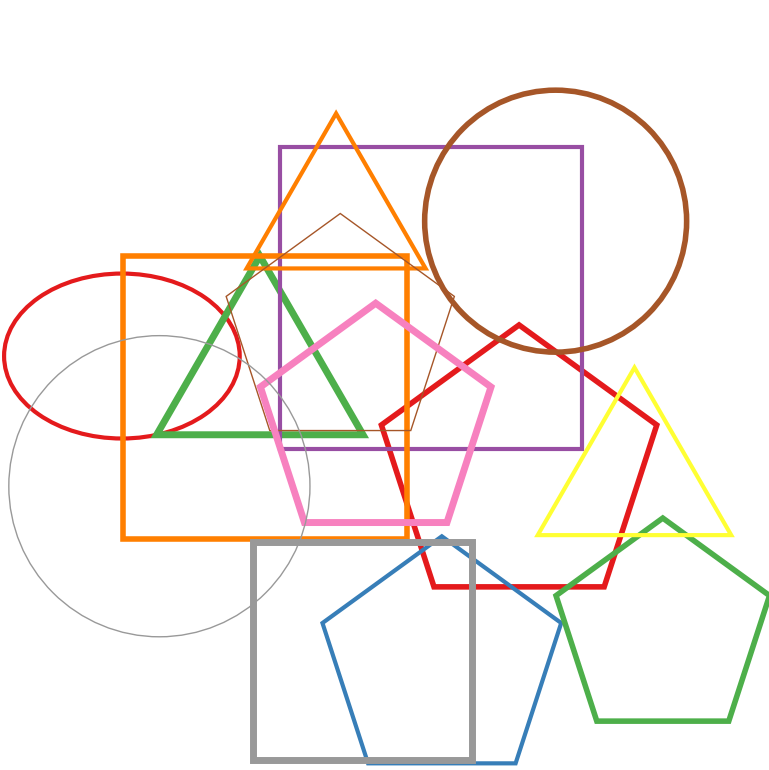[{"shape": "oval", "thickness": 1.5, "radius": 0.77, "center": [0.158, 0.538]}, {"shape": "pentagon", "thickness": 2, "radius": 0.94, "center": [0.674, 0.39]}, {"shape": "pentagon", "thickness": 1.5, "radius": 0.82, "center": [0.574, 0.141]}, {"shape": "pentagon", "thickness": 2, "radius": 0.73, "center": [0.861, 0.181]}, {"shape": "triangle", "thickness": 2.5, "radius": 0.77, "center": [0.337, 0.513]}, {"shape": "square", "thickness": 1.5, "radius": 0.98, "center": [0.56, 0.613]}, {"shape": "square", "thickness": 2, "radius": 0.92, "center": [0.344, 0.484]}, {"shape": "triangle", "thickness": 1.5, "radius": 0.67, "center": [0.436, 0.718]}, {"shape": "triangle", "thickness": 1.5, "radius": 0.73, "center": [0.824, 0.378]}, {"shape": "circle", "thickness": 2, "radius": 0.85, "center": [0.722, 0.713]}, {"shape": "pentagon", "thickness": 0.5, "radius": 0.78, "center": [0.442, 0.567]}, {"shape": "pentagon", "thickness": 2.5, "radius": 0.79, "center": [0.488, 0.449]}, {"shape": "square", "thickness": 2.5, "radius": 0.71, "center": [0.471, 0.155]}, {"shape": "circle", "thickness": 0.5, "radius": 0.98, "center": [0.207, 0.369]}]